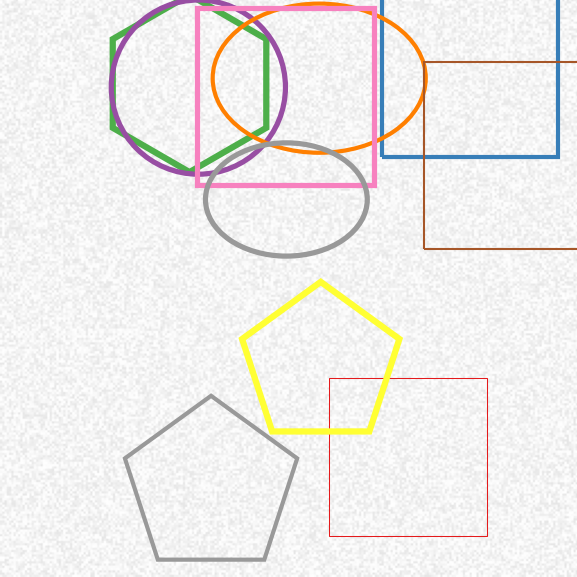[{"shape": "square", "thickness": 0.5, "radius": 0.68, "center": [0.706, 0.208]}, {"shape": "square", "thickness": 2, "radius": 0.76, "center": [0.814, 0.88]}, {"shape": "hexagon", "thickness": 3, "radius": 0.77, "center": [0.328, 0.855]}, {"shape": "circle", "thickness": 2.5, "radius": 0.75, "center": [0.343, 0.848]}, {"shape": "oval", "thickness": 2, "radius": 0.92, "center": [0.553, 0.864]}, {"shape": "pentagon", "thickness": 3, "radius": 0.72, "center": [0.555, 0.368]}, {"shape": "square", "thickness": 1, "radius": 0.81, "center": [0.896, 0.729]}, {"shape": "square", "thickness": 2.5, "radius": 0.77, "center": [0.494, 0.832]}, {"shape": "pentagon", "thickness": 2, "radius": 0.78, "center": [0.365, 0.157]}, {"shape": "oval", "thickness": 2.5, "radius": 0.7, "center": [0.496, 0.654]}]